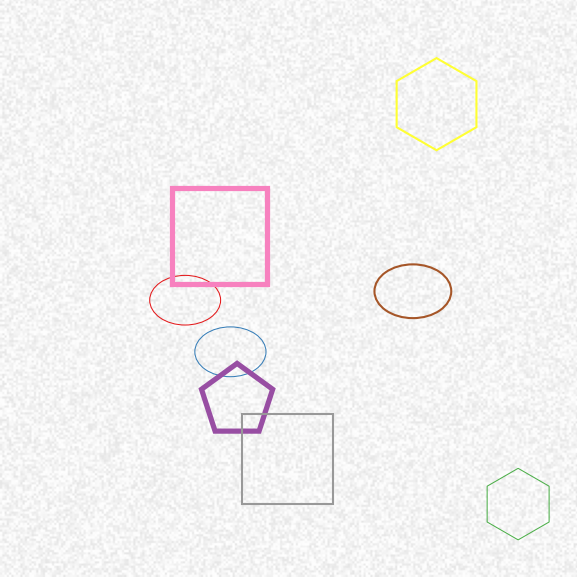[{"shape": "oval", "thickness": 0.5, "radius": 0.31, "center": [0.321, 0.479]}, {"shape": "oval", "thickness": 0.5, "radius": 0.31, "center": [0.399, 0.39]}, {"shape": "hexagon", "thickness": 0.5, "radius": 0.31, "center": [0.897, 0.126]}, {"shape": "pentagon", "thickness": 2.5, "radius": 0.32, "center": [0.411, 0.305]}, {"shape": "hexagon", "thickness": 1, "radius": 0.4, "center": [0.756, 0.819]}, {"shape": "oval", "thickness": 1, "radius": 0.33, "center": [0.715, 0.495]}, {"shape": "square", "thickness": 2.5, "radius": 0.41, "center": [0.38, 0.59]}, {"shape": "square", "thickness": 1, "radius": 0.39, "center": [0.497, 0.205]}]